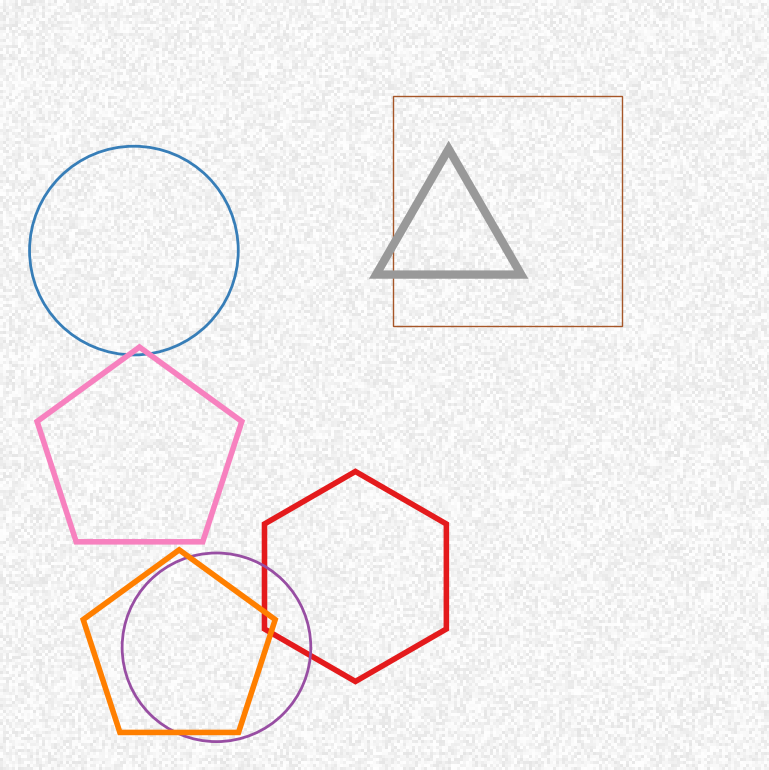[{"shape": "hexagon", "thickness": 2, "radius": 0.68, "center": [0.462, 0.251]}, {"shape": "circle", "thickness": 1, "radius": 0.68, "center": [0.174, 0.675]}, {"shape": "circle", "thickness": 1, "radius": 0.61, "center": [0.281, 0.159]}, {"shape": "pentagon", "thickness": 2, "radius": 0.66, "center": [0.233, 0.155]}, {"shape": "square", "thickness": 0.5, "radius": 0.75, "center": [0.659, 0.726]}, {"shape": "pentagon", "thickness": 2, "radius": 0.7, "center": [0.181, 0.409]}, {"shape": "triangle", "thickness": 3, "radius": 0.54, "center": [0.583, 0.698]}]